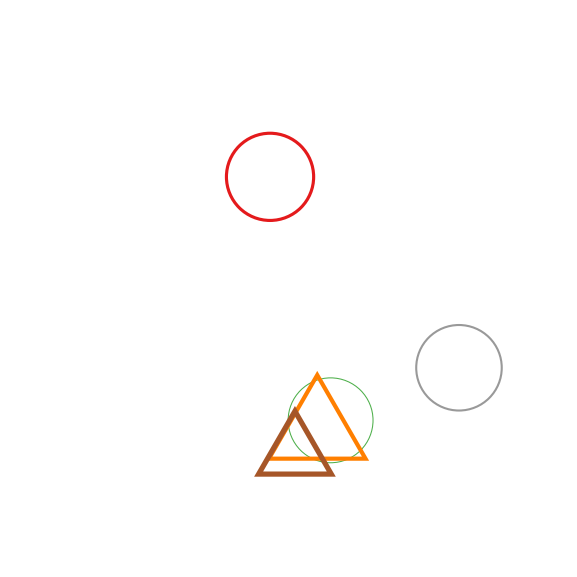[{"shape": "circle", "thickness": 1.5, "radius": 0.38, "center": [0.468, 0.693]}, {"shape": "circle", "thickness": 0.5, "radius": 0.37, "center": [0.572, 0.271]}, {"shape": "triangle", "thickness": 2, "radius": 0.48, "center": [0.549, 0.253]}, {"shape": "triangle", "thickness": 2.5, "radius": 0.36, "center": [0.511, 0.215]}, {"shape": "circle", "thickness": 1, "radius": 0.37, "center": [0.795, 0.362]}]